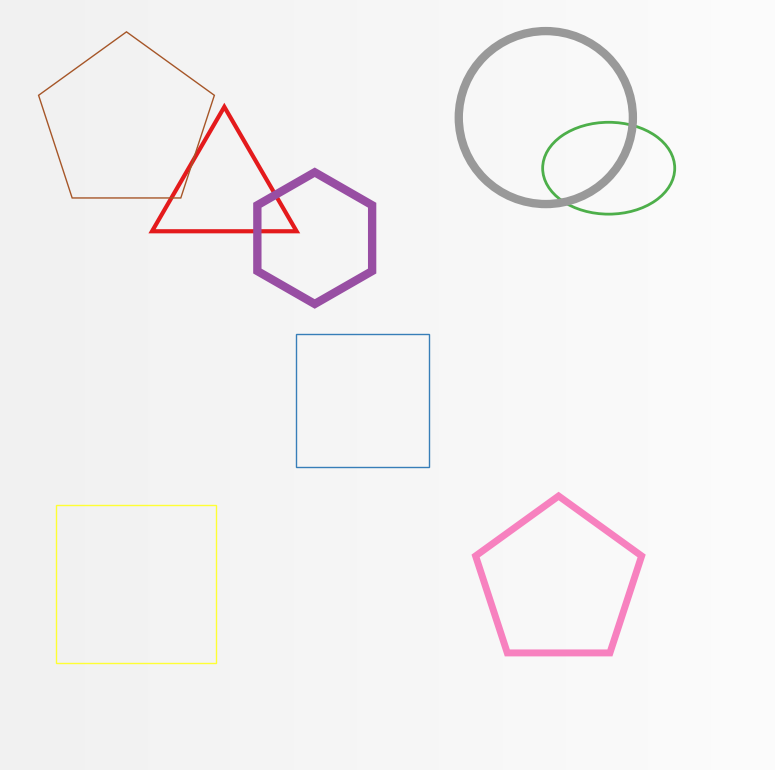[{"shape": "triangle", "thickness": 1.5, "radius": 0.54, "center": [0.289, 0.754]}, {"shape": "square", "thickness": 0.5, "radius": 0.43, "center": [0.468, 0.48]}, {"shape": "oval", "thickness": 1, "radius": 0.43, "center": [0.785, 0.782]}, {"shape": "hexagon", "thickness": 3, "radius": 0.43, "center": [0.406, 0.691]}, {"shape": "square", "thickness": 0.5, "radius": 0.51, "center": [0.176, 0.242]}, {"shape": "pentagon", "thickness": 0.5, "radius": 0.6, "center": [0.163, 0.839]}, {"shape": "pentagon", "thickness": 2.5, "radius": 0.56, "center": [0.721, 0.243]}, {"shape": "circle", "thickness": 3, "radius": 0.56, "center": [0.704, 0.847]}]